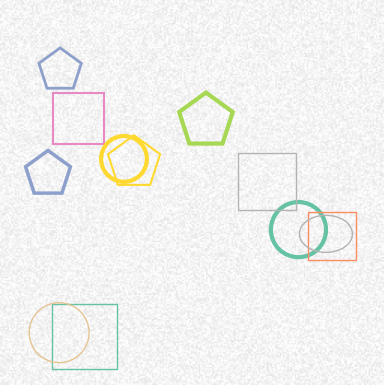[{"shape": "square", "thickness": 1, "radius": 0.42, "center": [0.219, 0.125]}, {"shape": "circle", "thickness": 3, "radius": 0.36, "center": [0.775, 0.404]}, {"shape": "square", "thickness": 1, "radius": 0.31, "center": [0.863, 0.387]}, {"shape": "pentagon", "thickness": 2.5, "radius": 0.31, "center": [0.125, 0.548]}, {"shape": "pentagon", "thickness": 2, "radius": 0.29, "center": [0.156, 0.818]}, {"shape": "square", "thickness": 1.5, "radius": 0.33, "center": [0.204, 0.692]}, {"shape": "pentagon", "thickness": 3, "radius": 0.37, "center": [0.535, 0.686]}, {"shape": "circle", "thickness": 3, "radius": 0.3, "center": [0.322, 0.587]}, {"shape": "pentagon", "thickness": 1.5, "radius": 0.36, "center": [0.348, 0.577]}, {"shape": "circle", "thickness": 1, "radius": 0.39, "center": [0.154, 0.136]}, {"shape": "square", "thickness": 1, "radius": 0.37, "center": [0.694, 0.529]}, {"shape": "oval", "thickness": 1, "radius": 0.34, "center": [0.847, 0.393]}]